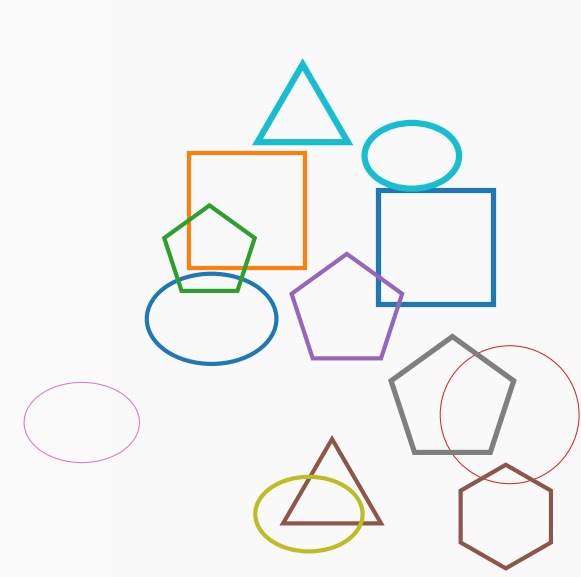[{"shape": "oval", "thickness": 2, "radius": 0.56, "center": [0.364, 0.447]}, {"shape": "square", "thickness": 2.5, "radius": 0.49, "center": [0.749, 0.572]}, {"shape": "square", "thickness": 2, "radius": 0.5, "center": [0.425, 0.635]}, {"shape": "pentagon", "thickness": 2, "radius": 0.41, "center": [0.36, 0.562]}, {"shape": "circle", "thickness": 0.5, "radius": 0.6, "center": [0.877, 0.281]}, {"shape": "pentagon", "thickness": 2, "radius": 0.5, "center": [0.597, 0.46]}, {"shape": "hexagon", "thickness": 2, "radius": 0.45, "center": [0.87, 0.105]}, {"shape": "triangle", "thickness": 2, "radius": 0.49, "center": [0.571, 0.141]}, {"shape": "oval", "thickness": 0.5, "radius": 0.5, "center": [0.141, 0.268]}, {"shape": "pentagon", "thickness": 2.5, "radius": 0.55, "center": [0.778, 0.305]}, {"shape": "oval", "thickness": 2, "radius": 0.46, "center": [0.531, 0.109]}, {"shape": "oval", "thickness": 3, "radius": 0.41, "center": [0.709, 0.729]}, {"shape": "triangle", "thickness": 3, "radius": 0.45, "center": [0.521, 0.798]}]